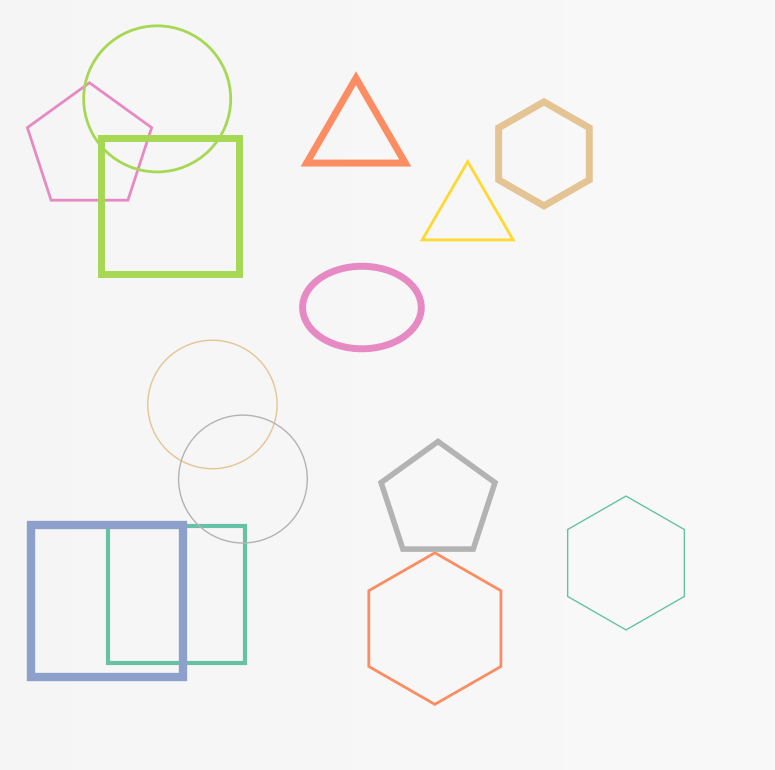[{"shape": "square", "thickness": 1.5, "radius": 0.44, "center": [0.227, 0.228]}, {"shape": "hexagon", "thickness": 0.5, "radius": 0.43, "center": [0.808, 0.269]}, {"shape": "hexagon", "thickness": 1, "radius": 0.49, "center": [0.561, 0.184]}, {"shape": "triangle", "thickness": 2.5, "radius": 0.37, "center": [0.459, 0.825]}, {"shape": "square", "thickness": 3, "radius": 0.49, "center": [0.138, 0.22]}, {"shape": "oval", "thickness": 2.5, "radius": 0.38, "center": [0.467, 0.601]}, {"shape": "pentagon", "thickness": 1, "radius": 0.42, "center": [0.115, 0.808]}, {"shape": "square", "thickness": 2.5, "radius": 0.44, "center": [0.219, 0.733]}, {"shape": "circle", "thickness": 1, "radius": 0.47, "center": [0.203, 0.872]}, {"shape": "triangle", "thickness": 1, "radius": 0.34, "center": [0.603, 0.722]}, {"shape": "circle", "thickness": 0.5, "radius": 0.42, "center": [0.274, 0.475]}, {"shape": "hexagon", "thickness": 2.5, "radius": 0.34, "center": [0.702, 0.8]}, {"shape": "pentagon", "thickness": 2, "radius": 0.39, "center": [0.565, 0.349]}, {"shape": "circle", "thickness": 0.5, "radius": 0.42, "center": [0.313, 0.378]}]